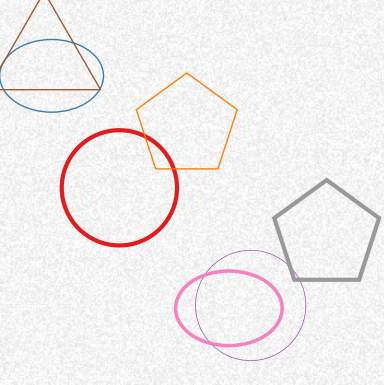[{"shape": "circle", "thickness": 3, "radius": 0.75, "center": [0.31, 0.512]}, {"shape": "oval", "thickness": 1, "radius": 0.67, "center": [0.134, 0.803]}, {"shape": "circle", "thickness": 0.5, "radius": 0.72, "center": [0.651, 0.207]}, {"shape": "pentagon", "thickness": 1, "radius": 0.69, "center": [0.485, 0.673]}, {"shape": "triangle", "thickness": 1, "radius": 0.85, "center": [0.115, 0.852]}, {"shape": "oval", "thickness": 2.5, "radius": 0.69, "center": [0.594, 0.199]}, {"shape": "pentagon", "thickness": 3, "radius": 0.72, "center": [0.849, 0.389]}]